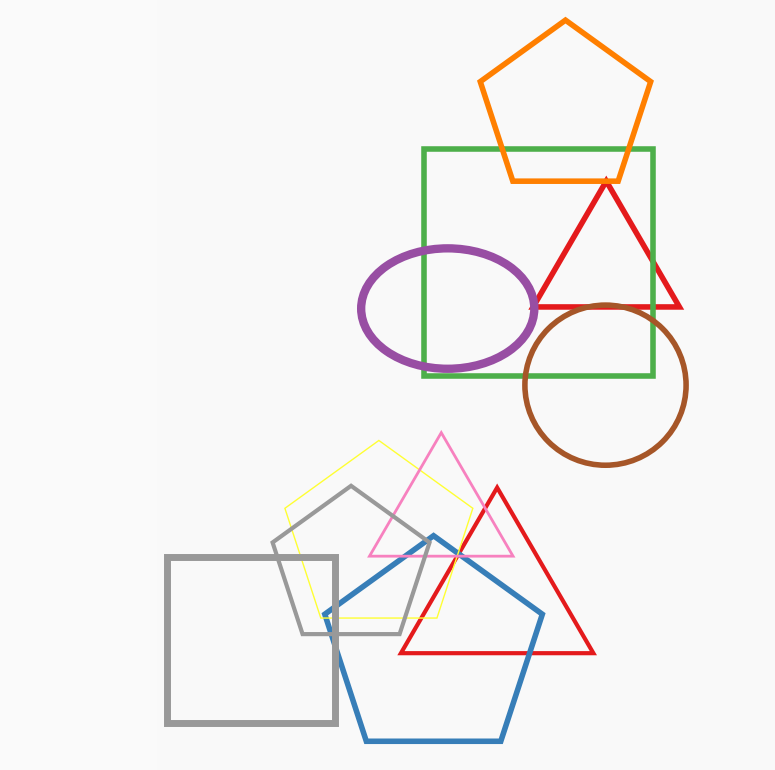[{"shape": "triangle", "thickness": 1.5, "radius": 0.72, "center": [0.641, 0.223]}, {"shape": "triangle", "thickness": 2, "radius": 0.54, "center": [0.782, 0.656]}, {"shape": "pentagon", "thickness": 2, "radius": 0.74, "center": [0.559, 0.157]}, {"shape": "square", "thickness": 2, "radius": 0.74, "center": [0.695, 0.659]}, {"shape": "oval", "thickness": 3, "radius": 0.56, "center": [0.578, 0.599]}, {"shape": "pentagon", "thickness": 2, "radius": 0.58, "center": [0.73, 0.858]}, {"shape": "pentagon", "thickness": 0.5, "radius": 0.64, "center": [0.489, 0.3]}, {"shape": "circle", "thickness": 2, "radius": 0.52, "center": [0.781, 0.5]}, {"shape": "triangle", "thickness": 1, "radius": 0.53, "center": [0.569, 0.331]}, {"shape": "pentagon", "thickness": 1.5, "radius": 0.53, "center": [0.453, 0.263]}, {"shape": "square", "thickness": 2.5, "radius": 0.54, "center": [0.324, 0.169]}]